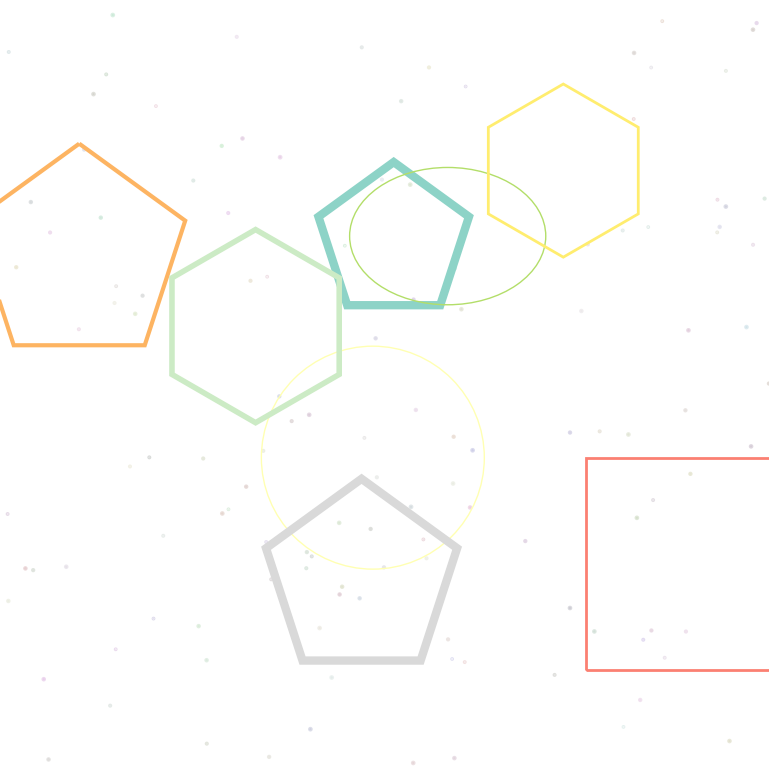[{"shape": "pentagon", "thickness": 3, "radius": 0.51, "center": [0.511, 0.687]}, {"shape": "circle", "thickness": 0.5, "radius": 0.72, "center": [0.484, 0.406]}, {"shape": "square", "thickness": 1, "radius": 0.69, "center": [0.898, 0.267]}, {"shape": "pentagon", "thickness": 1.5, "radius": 0.72, "center": [0.103, 0.669]}, {"shape": "oval", "thickness": 0.5, "radius": 0.64, "center": [0.581, 0.693]}, {"shape": "pentagon", "thickness": 3, "radius": 0.65, "center": [0.47, 0.248]}, {"shape": "hexagon", "thickness": 2, "radius": 0.63, "center": [0.332, 0.576]}, {"shape": "hexagon", "thickness": 1, "radius": 0.56, "center": [0.732, 0.778]}]